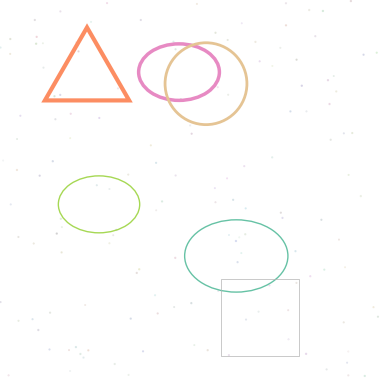[{"shape": "oval", "thickness": 1, "radius": 0.67, "center": [0.614, 0.335]}, {"shape": "triangle", "thickness": 3, "radius": 0.63, "center": [0.226, 0.802]}, {"shape": "oval", "thickness": 2.5, "radius": 0.52, "center": [0.465, 0.813]}, {"shape": "oval", "thickness": 1, "radius": 0.53, "center": [0.257, 0.469]}, {"shape": "circle", "thickness": 2, "radius": 0.53, "center": [0.535, 0.783]}, {"shape": "square", "thickness": 0.5, "radius": 0.5, "center": [0.676, 0.175]}]